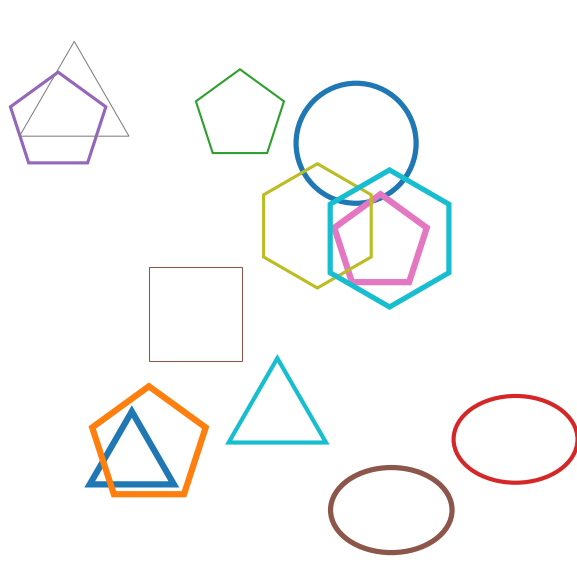[{"shape": "circle", "thickness": 2.5, "radius": 0.52, "center": [0.617, 0.751]}, {"shape": "triangle", "thickness": 3, "radius": 0.42, "center": [0.228, 0.202]}, {"shape": "pentagon", "thickness": 3, "radius": 0.52, "center": [0.258, 0.227]}, {"shape": "pentagon", "thickness": 1, "radius": 0.4, "center": [0.415, 0.799]}, {"shape": "oval", "thickness": 2, "radius": 0.54, "center": [0.893, 0.238]}, {"shape": "pentagon", "thickness": 1.5, "radius": 0.43, "center": [0.101, 0.787]}, {"shape": "square", "thickness": 0.5, "radius": 0.4, "center": [0.338, 0.456]}, {"shape": "oval", "thickness": 2.5, "radius": 0.53, "center": [0.678, 0.116]}, {"shape": "pentagon", "thickness": 3, "radius": 0.42, "center": [0.659, 0.579]}, {"shape": "triangle", "thickness": 0.5, "radius": 0.55, "center": [0.129, 0.818]}, {"shape": "hexagon", "thickness": 1.5, "radius": 0.54, "center": [0.55, 0.608]}, {"shape": "hexagon", "thickness": 2.5, "radius": 0.59, "center": [0.675, 0.586]}, {"shape": "triangle", "thickness": 2, "radius": 0.49, "center": [0.48, 0.282]}]